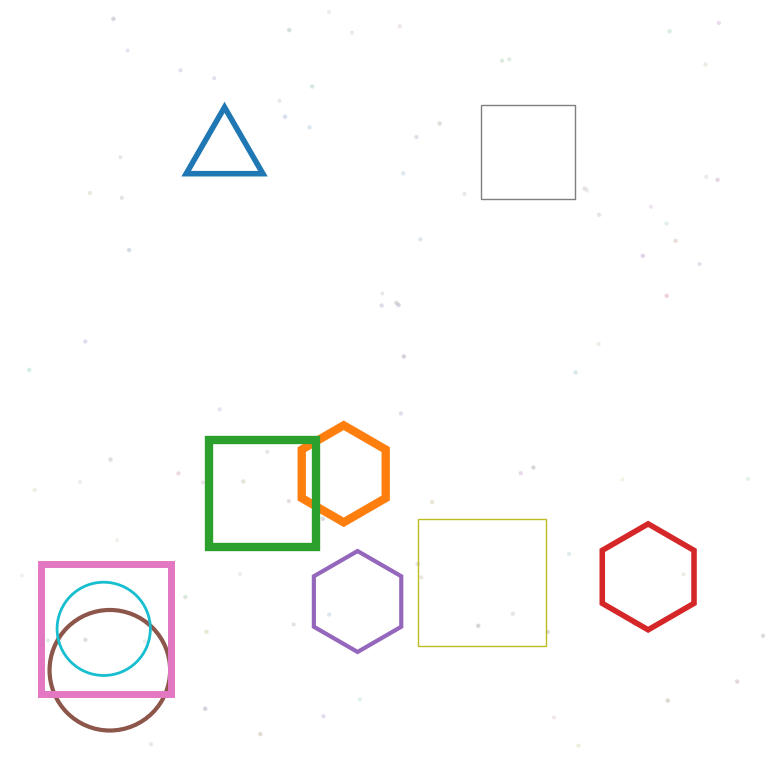[{"shape": "triangle", "thickness": 2, "radius": 0.29, "center": [0.292, 0.803]}, {"shape": "hexagon", "thickness": 3, "radius": 0.31, "center": [0.446, 0.385]}, {"shape": "square", "thickness": 3, "radius": 0.35, "center": [0.341, 0.359]}, {"shape": "hexagon", "thickness": 2, "radius": 0.34, "center": [0.842, 0.251]}, {"shape": "hexagon", "thickness": 1.5, "radius": 0.33, "center": [0.464, 0.219]}, {"shape": "circle", "thickness": 1.5, "radius": 0.39, "center": [0.143, 0.13]}, {"shape": "square", "thickness": 2.5, "radius": 0.42, "center": [0.138, 0.183]}, {"shape": "square", "thickness": 0.5, "radius": 0.31, "center": [0.685, 0.803]}, {"shape": "square", "thickness": 0.5, "radius": 0.41, "center": [0.626, 0.244]}, {"shape": "circle", "thickness": 1, "radius": 0.3, "center": [0.135, 0.183]}]